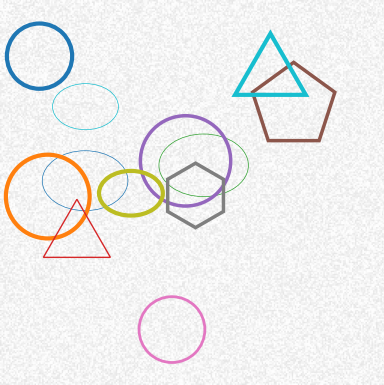[{"shape": "oval", "thickness": 0.5, "radius": 0.56, "center": [0.221, 0.531]}, {"shape": "circle", "thickness": 3, "radius": 0.42, "center": [0.103, 0.854]}, {"shape": "circle", "thickness": 3, "radius": 0.54, "center": [0.124, 0.489]}, {"shape": "oval", "thickness": 0.5, "radius": 0.58, "center": [0.529, 0.571]}, {"shape": "triangle", "thickness": 1, "radius": 0.5, "center": [0.2, 0.382]}, {"shape": "circle", "thickness": 2.5, "radius": 0.59, "center": [0.482, 0.582]}, {"shape": "pentagon", "thickness": 2.5, "radius": 0.56, "center": [0.763, 0.726]}, {"shape": "circle", "thickness": 2, "radius": 0.43, "center": [0.447, 0.144]}, {"shape": "hexagon", "thickness": 2.5, "radius": 0.42, "center": [0.508, 0.492]}, {"shape": "oval", "thickness": 3, "radius": 0.41, "center": [0.34, 0.498]}, {"shape": "triangle", "thickness": 3, "radius": 0.53, "center": [0.702, 0.807]}, {"shape": "oval", "thickness": 0.5, "radius": 0.43, "center": [0.222, 0.723]}]